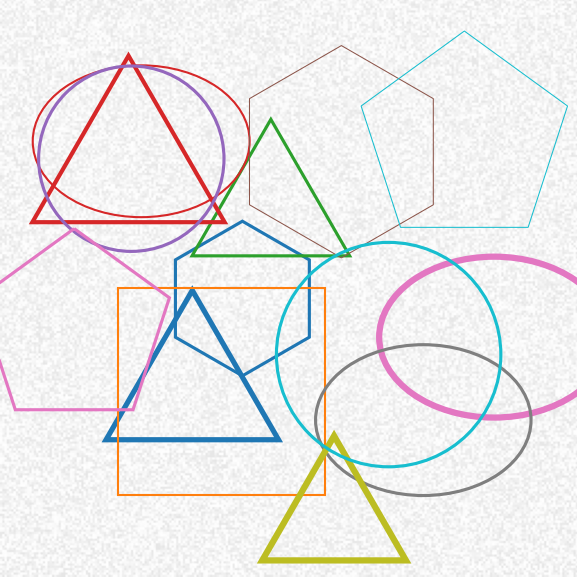[{"shape": "hexagon", "thickness": 1.5, "radius": 0.67, "center": [0.42, 0.482]}, {"shape": "triangle", "thickness": 2.5, "radius": 0.86, "center": [0.333, 0.324]}, {"shape": "square", "thickness": 1, "radius": 0.89, "center": [0.383, 0.322]}, {"shape": "triangle", "thickness": 1.5, "radius": 0.79, "center": [0.469, 0.635]}, {"shape": "triangle", "thickness": 2, "radius": 0.96, "center": [0.223, 0.71]}, {"shape": "oval", "thickness": 1, "radius": 0.94, "center": [0.244, 0.755]}, {"shape": "circle", "thickness": 1.5, "radius": 0.8, "center": [0.227, 0.724]}, {"shape": "hexagon", "thickness": 0.5, "radius": 0.92, "center": [0.591, 0.736]}, {"shape": "oval", "thickness": 3, "radius": 0.99, "center": [0.856, 0.415]}, {"shape": "pentagon", "thickness": 1.5, "radius": 0.87, "center": [0.128, 0.43]}, {"shape": "oval", "thickness": 1.5, "radius": 0.93, "center": [0.733, 0.272]}, {"shape": "triangle", "thickness": 3, "radius": 0.72, "center": [0.578, 0.101]}, {"shape": "pentagon", "thickness": 0.5, "radius": 0.94, "center": [0.804, 0.757]}, {"shape": "circle", "thickness": 1.5, "radius": 0.97, "center": [0.673, 0.385]}]